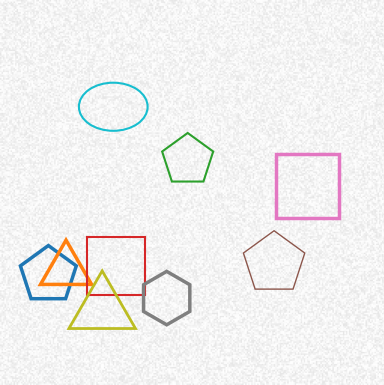[{"shape": "pentagon", "thickness": 2.5, "radius": 0.38, "center": [0.126, 0.286]}, {"shape": "triangle", "thickness": 2.5, "radius": 0.38, "center": [0.172, 0.3]}, {"shape": "pentagon", "thickness": 1.5, "radius": 0.35, "center": [0.487, 0.585]}, {"shape": "square", "thickness": 1.5, "radius": 0.38, "center": [0.301, 0.308]}, {"shape": "pentagon", "thickness": 1, "radius": 0.42, "center": [0.712, 0.317]}, {"shape": "square", "thickness": 2.5, "radius": 0.41, "center": [0.799, 0.518]}, {"shape": "hexagon", "thickness": 2.5, "radius": 0.35, "center": [0.433, 0.226]}, {"shape": "triangle", "thickness": 2, "radius": 0.5, "center": [0.265, 0.197]}, {"shape": "oval", "thickness": 1.5, "radius": 0.45, "center": [0.294, 0.723]}]